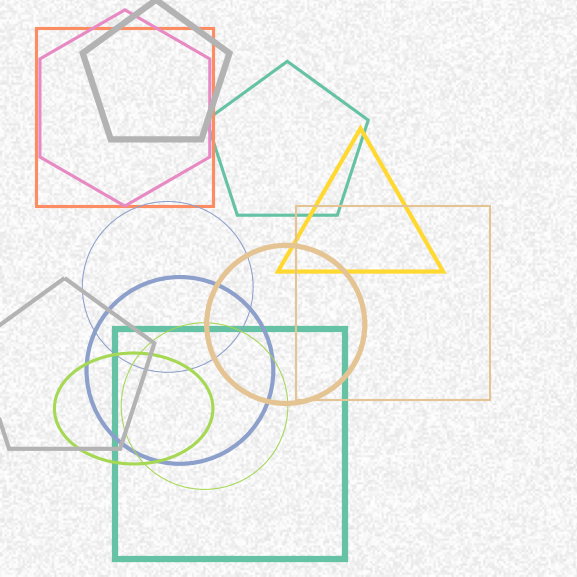[{"shape": "pentagon", "thickness": 1.5, "radius": 0.74, "center": [0.498, 0.746]}, {"shape": "square", "thickness": 3, "radius": 0.99, "center": [0.398, 0.23]}, {"shape": "square", "thickness": 1.5, "radius": 0.77, "center": [0.216, 0.797]}, {"shape": "circle", "thickness": 2, "radius": 0.81, "center": [0.312, 0.358]}, {"shape": "circle", "thickness": 0.5, "radius": 0.74, "center": [0.29, 0.502]}, {"shape": "hexagon", "thickness": 1.5, "radius": 0.85, "center": [0.216, 0.812]}, {"shape": "oval", "thickness": 1.5, "radius": 0.69, "center": [0.231, 0.292]}, {"shape": "circle", "thickness": 0.5, "radius": 0.72, "center": [0.354, 0.296]}, {"shape": "triangle", "thickness": 2, "radius": 0.83, "center": [0.624, 0.612]}, {"shape": "square", "thickness": 1, "radius": 0.84, "center": [0.68, 0.474]}, {"shape": "circle", "thickness": 2.5, "radius": 0.68, "center": [0.495, 0.437]}, {"shape": "pentagon", "thickness": 2, "radius": 0.82, "center": [0.112, 0.354]}, {"shape": "pentagon", "thickness": 3, "radius": 0.67, "center": [0.27, 0.866]}]